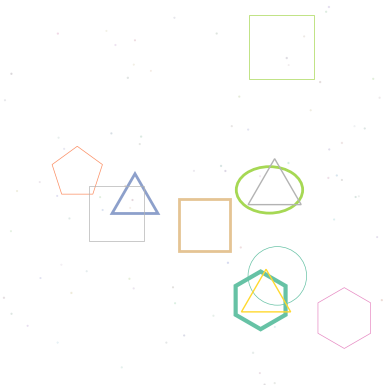[{"shape": "circle", "thickness": 0.5, "radius": 0.38, "center": [0.72, 0.283]}, {"shape": "hexagon", "thickness": 3, "radius": 0.37, "center": [0.677, 0.22]}, {"shape": "pentagon", "thickness": 0.5, "radius": 0.34, "center": [0.201, 0.551]}, {"shape": "triangle", "thickness": 2, "radius": 0.34, "center": [0.351, 0.48]}, {"shape": "hexagon", "thickness": 0.5, "radius": 0.4, "center": [0.894, 0.174]}, {"shape": "square", "thickness": 0.5, "radius": 0.42, "center": [0.731, 0.879]}, {"shape": "oval", "thickness": 2, "radius": 0.43, "center": [0.7, 0.507]}, {"shape": "triangle", "thickness": 1, "radius": 0.37, "center": [0.691, 0.227]}, {"shape": "square", "thickness": 2, "radius": 0.33, "center": [0.531, 0.415]}, {"shape": "triangle", "thickness": 1, "radius": 0.4, "center": [0.713, 0.508]}, {"shape": "square", "thickness": 0.5, "radius": 0.36, "center": [0.303, 0.446]}]